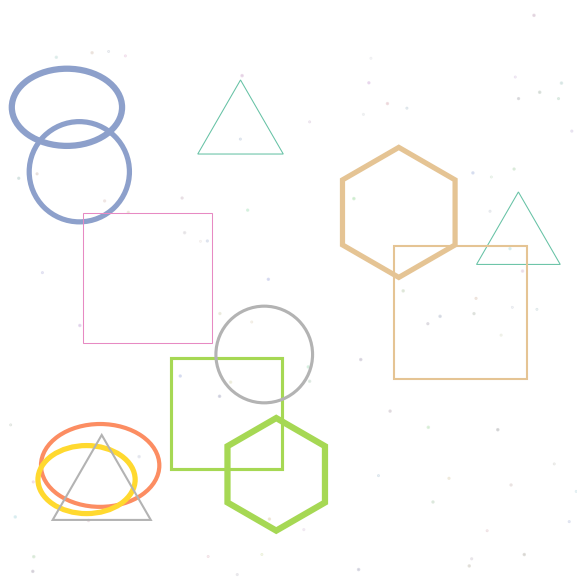[{"shape": "triangle", "thickness": 0.5, "radius": 0.43, "center": [0.416, 0.775]}, {"shape": "triangle", "thickness": 0.5, "radius": 0.42, "center": [0.898, 0.583]}, {"shape": "oval", "thickness": 2, "radius": 0.51, "center": [0.173, 0.193]}, {"shape": "circle", "thickness": 2.5, "radius": 0.43, "center": [0.137, 0.702]}, {"shape": "oval", "thickness": 3, "radius": 0.48, "center": [0.116, 0.813]}, {"shape": "square", "thickness": 0.5, "radius": 0.56, "center": [0.255, 0.518]}, {"shape": "hexagon", "thickness": 3, "radius": 0.49, "center": [0.478, 0.178]}, {"shape": "square", "thickness": 1.5, "radius": 0.48, "center": [0.392, 0.283]}, {"shape": "oval", "thickness": 2.5, "radius": 0.42, "center": [0.15, 0.169]}, {"shape": "square", "thickness": 1, "radius": 0.58, "center": [0.798, 0.458]}, {"shape": "hexagon", "thickness": 2.5, "radius": 0.56, "center": [0.691, 0.631]}, {"shape": "triangle", "thickness": 1, "radius": 0.49, "center": [0.176, 0.148]}, {"shape": "circle", "thickness": 1.5, "radius": 0.42, "center": [0.458, 0.385]}]